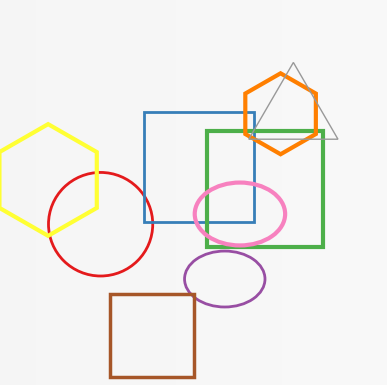[{"shape": "circle", "thickness": 2, "radius": 0.67, "center": [0.26, 0.418]}, {"shape": "square", "thickness": 2, "radius": 0.71, "center": [0.514, 0.565]}, {"shape": "square", "thickness": 3, "radius": 0.75, "center": [0.683, 0.509]}, {"shape": "oval", "thickness": 2, "radius": 0.52, "center": [0.58, 0.275]}, {"shape": "hexagon", "thickness": 3, "radius": 0.53, "center": [0.724, 0.704]}, {"shape": "hexagon", "thickness": 3, "radius": 0.73, "center": [0.124, 0.533]}, {"shape": "square", "thickness": 2.5, "radius": 0.54, "center": [0.392, 0.128]}, {"shape": "oval", "thickness": 3, "radius": 0.58, "center": [0.619, 0.444]}, {"shape": "triangle", "thickness": 1, "radius": 0.66, "center": [0.757, 0.705]}]